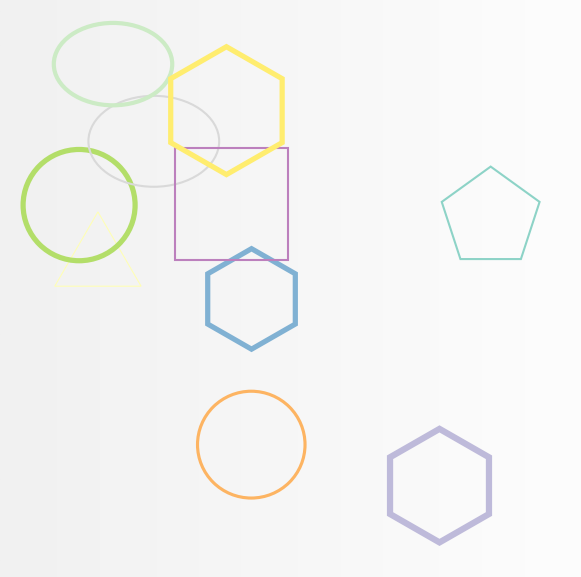[{"shape": "pentagon", "thickness": 1, "radius": 0.44, "center": [0.844, 0.622]}, {"shape": "triangle", "thickness": 0.5, "radius": 0.43, "center": [0.168, 0.546]}, {"shape": "hexagon", "thickness": 3, "radius": 0.49, "center": [0.756, 0.158]}, {"shape": "hexagon", "thickness": 2.5, "radius": 0.44, "center": [0.433, 0.482]}, {"shape": "circle", "thickness": 1.5, "radius": 0.46, "center": [0.432, 0.229]}, {"shape": "circle", "thickness": 2.5, "radius": 0.48, "center": [0.136, 0.644]}, {"shape": "oval", "thickness": 1, "radius": 0.56, "center": [0.265, 0.754]}, {"shape": "square", "thickness": 1, "radius": 0.49, "center": [0.399, 0.646]}, {"shape": "oval", "thickness": 2, "radius": 0.51, "center": [0.194, 0.888]}, {"shape": "hexagon", "thickness": 2.5, "radius": 0.55, "center": [0.39, 0.808]}]